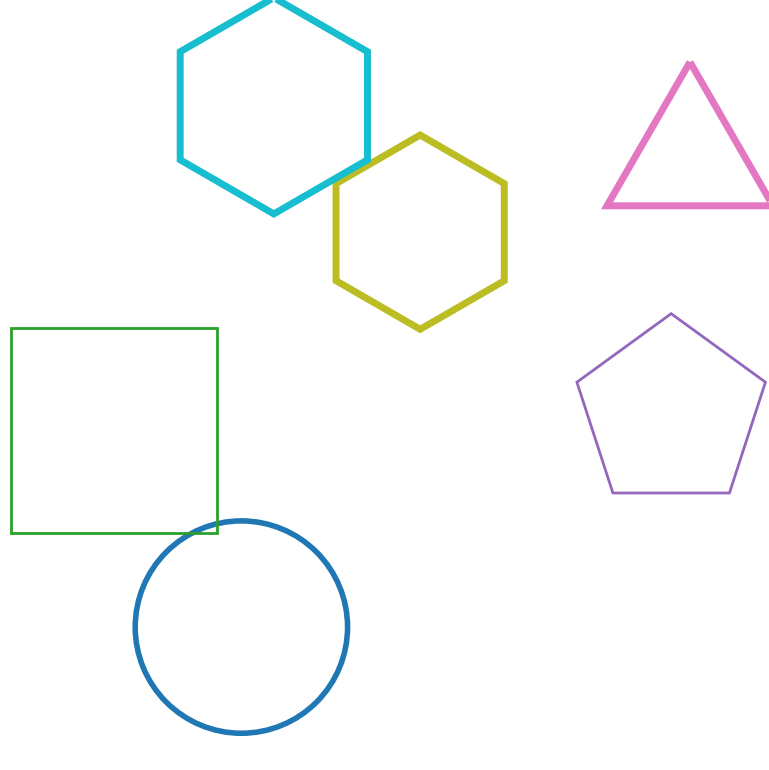[{"shape": "circle", "thickness": 2, "radius": 0.69, "center": [0.313, 0.186]}, {"shape": "square", "thickness": 1, "radius": 0.67, "center": [0.148, 0.441]}, {"shape": "pentagon", "thickness": 1, "radius": 0.64, "center": [0.872, 0.464]}, {"shape": "triangle", "thickness": 2.5, "radius": 0.62, "center": [0.896, 0.795]}, {"shape": "hexagon", "thickness": 2.5, "radius": 0.63, "center": [0.546, 0.698]}, {"shape": "hexagon", "thickness": 2.5, "radius": 0.7, "center": [0.356, 0.863]}]